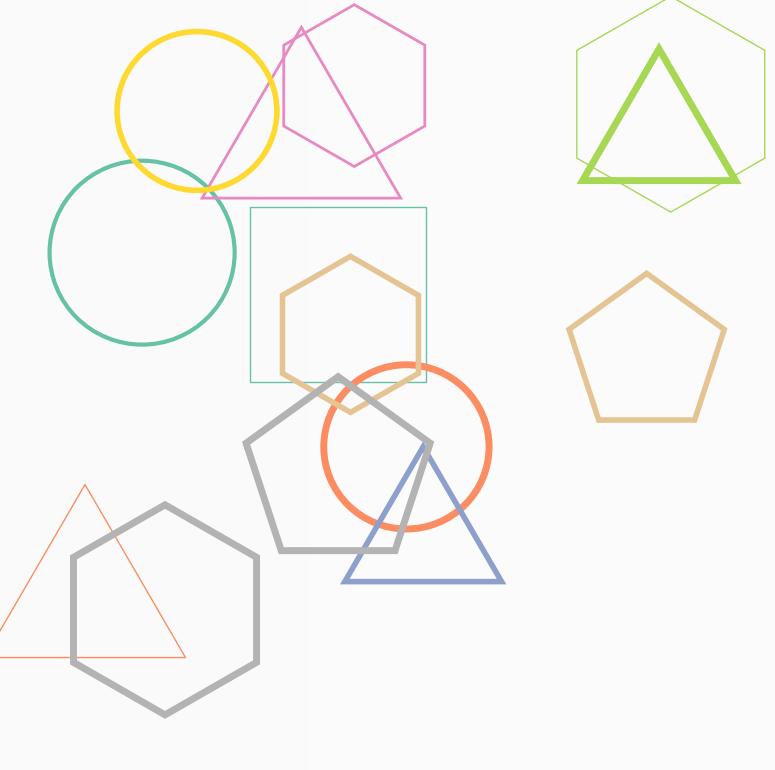[{"shape": "square", "thickness": 0.5, "radius": 0.57, "center": [0.436, 0.618]}, {"shape": "circle", "thickness": 1.5, "radius": 0.6, "center": [0.183, 0.672]}, {"shape": "circle", "thickness": 2.5, "radius": 0.53, "center": [0.524, 0.42]}, {"shape": "triangle", "thickness": 0.5, "radius": 0.75, "center": [0.11, 0.221]}, {"shape": "triangle", "thickness": 2, "radius": 0.58, "center": [0.546, 0.303]}, {"shape": "triangle", "thickness": 1, "radius": 0.74, "center": [0.389, 0.817]}, {"shape": "hexagon", "thickness": 1, "radius": 0.53, "center": [0.457, 0.889]}, {"shape": "triangle", "thickness": 2.5, "radius": 0.57, "center": [0.85, 0.822]}, {"shape": "hexagon", "thickness": 0.5, "radius": 0.7, "center": [0.866, 0.865]}, {"shape": "circle", "thickness": 2, "radius": 0.52, "center": [0.254, 0.856]}, {"shape": "pentagon", "thickness": 2, "radius": 0.53, "center": [0.834, 0.54]}, {"shape": "hexagon", "thickness": 2, "radius": 0.51, "center": [0.452, 0.566]}, {"shape": "hexagon", "thickness": 2.5, "radius": 0.68, "center": [0.213, 0.208]}, {"shape": "pentagon", "thickness": 2.5, "radius": 0.62, "center": [0.436, 0.386]}]